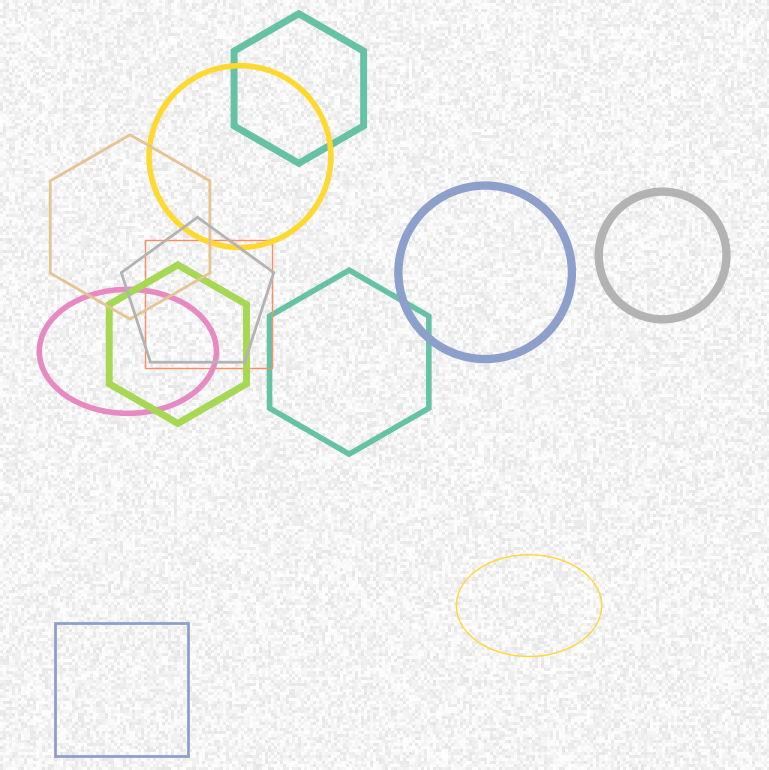[{"shape": "hexagon", "thickness": 2, "radius": 0.6, "center": [0.453, 0.53]}, {"shape": "hexagon", "thickness": 2.5, "radius": 0.49, "center": [0.388, 0.885]}, {"shape": "square", "thickness": 0.5, "radius": 0.42, "center": [0.271, 0.605]}, {"shape": "square", "thickness": 1, "radius": 0.43, "center": [0.157, 0.104]}, {"shape": "circle", "thickness": 3, "radius": 0.56, "center": [0.63, 0.646]}, {"shape": "oval", "thickness": 2, "radius": 0.58, "center": [0.166, 0.544]}, {"shape": "hexagon", "thickness": 2.5, "radius": 0.51, "center": [0.231, 0.553]}, {"shape": "circle", "thickness": 2, "radius": 0.59, "center": [0.312, 0.797]}, {"shape": "oval", "thickness": 0.5, "radius": 0.47, "center": [0.687, 0.213]}, {"shape": "hexagon", "thickness": 1, "radius": 0.6, "center": [0.169, 0.705]}, {"shape": "circle", "thickness": 3, "radius": 0.41, "center": [0.861, 0.668]}, {"shape": "pentagon", "thickness": 1, "radius": 0.52, "center": [0.257, 0.614]}]